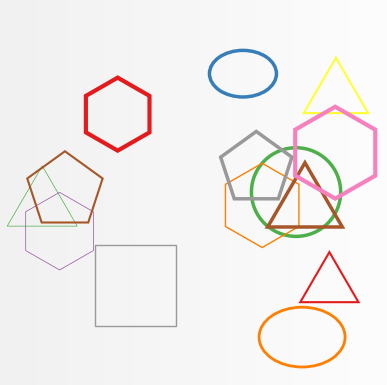[{"shape": "hexagon", "thickness": 3, "radius": 0.47, "center": [0.304, 0.704]}, {"shape": "triangle", "thickness": 1.5, "radius": 0.43, "center": [0.85, 0.258]}, {"shape": "oval", "thickness": 2.5, "radius": 0.43, "center": [0.627, 0.809]}, {"shape": "circle", "thickness": 2.5, "radius": 0.58, "center": [0.764, 0.501]}, {"shape": "triangle", "thickness": 0.5, "radius": 0.52, "center": [0.109, 0.465]}, {"shape": "hexagon", "thickness": 0.5, "radius": 0.5, "center": [0.154, 0.4]}, {"shape": "oval", "thickness": 2, "radius": 0.55, "center": [0.78, 0.124]}, {"shape": "hexagon", "thickness": 1, "radius": 0.55, "center": [0.677, 0.467]}, {"shape": "triangle", "thickness": 1.5, "radius": 0.48, "center": [0.867, 0.754]}, {"shape": "triangle", "thickness": 2.5, "radius": 0.56, "center": [0.787, 0.466]}, {"shape": "pentagon", "thickness": 1.5, "radius": 0.51, "center": [0.168, 0.505]}, {"shape": "hexagon", "thickness": 3, "radius": 0.6, "center": [0.865, 0.603]}, {"shape": "pentagon", "thickness": 2.5, "radius": 0.48, "center": [0.661, 0.562]}, {"shape": "square", "thickness": 1, "radius": 0.52, "center": [0.349, 0.258]}]